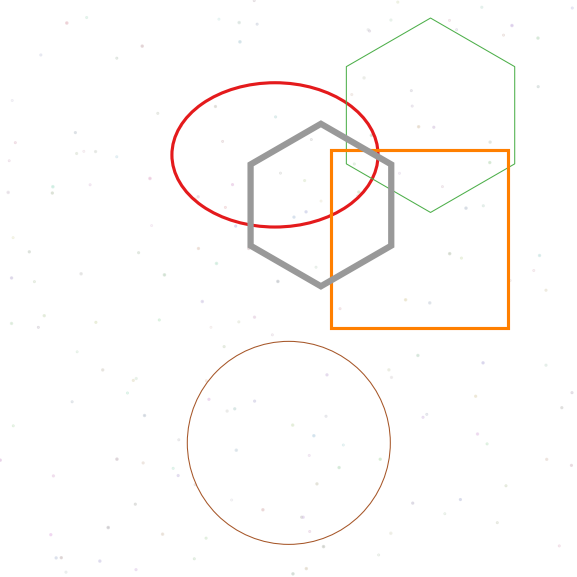[{"shape": "oval", "thickness": 1.5, "radius": 0.89, "center": [0.476, 0.731]}, {"shape": "hexagon", "thickness": 0.5, "radius": 0.84, "center": [0.746, 0.8]}, {"shape": "square", "thickness": 1.5, "radius": 0.77, "center": [0.726, 0.586]}, {"shape": "circle", "thickness": 0.5, "radius": 0.88, "center": [0.5, 0.232]}, {"shape": "hexagon", "thickness": 3, "radius": 0.7, "center": [0.556, 0.644]}]